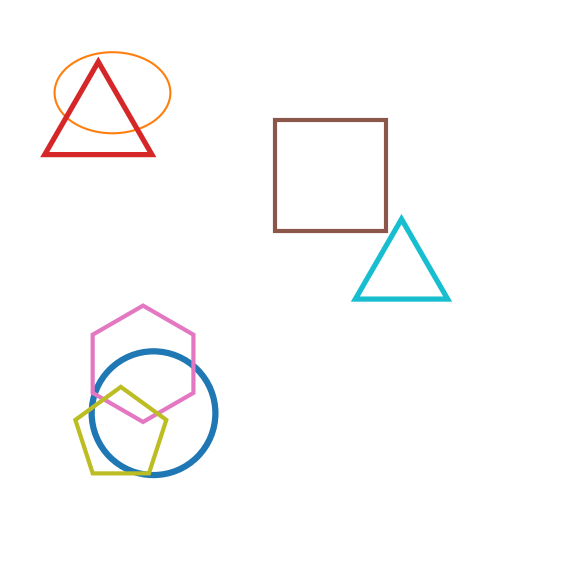[{"shape": "circle", "thickness": 3, "radius": 0.54, "center": [0.266, 0.284]}, {"shape": "oval", "thickness": 1, "radius": 0.5, "center": [0.195, 0.839]}, {"shape": "triangle", "thickness": 2.5, "radius": 0.54, "center": [0.17, 0.785]}, {"shape": "square", "thickness": 2, "radius": 0.48, "center": [0.573, 0.695]}, {"shape": "hexagon", "thickness": 2, "radius": 0.5, "center": [0.248, 0.369]}, {"shape": "pentagon", "thickness": 2, "radius": 0.41, "center": [0.209, 0.246]}, {"shape": "triangle", "thickness": 2.5, "radius": 0.46, "center": [0.695, 0.527]}]